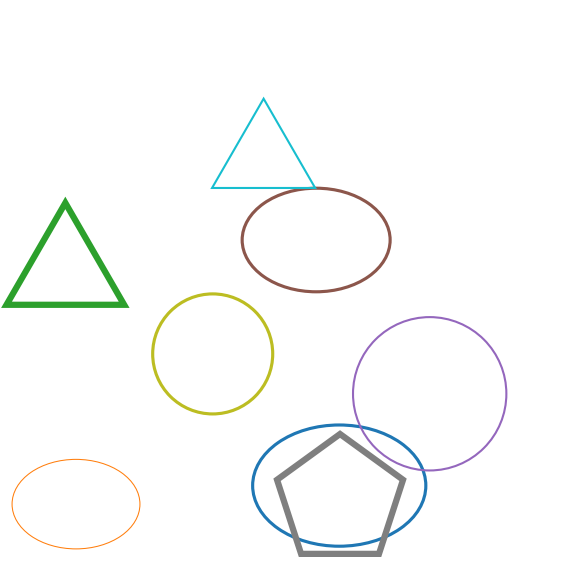[{"shape": "oval", "thickness": 1.5, "radius": 0.75, "center": [0.587, 0.158]}, {"shape": "oval", "thickness": 0.5, "radius": 0.55, "center": [0.132, 0.126]}, {"shape": "triangle", "thickness": 3, "radius": 0.59, "center": [0.113, 0.53]}, {"shape": "circle", "thickness": 1, "radius": 0.66, "center": [0.744, 0.317]}, {"shape": "oval", "thickness": 1.5, "radius": 0.64, "center": [0.547, 0.584]}, {"shape": "pentagon", "thickness": 3, "radius": 0.57, "center": [0.589, 0.133]}, {"shape": "circle", "thickness": 1.5, "radius": 0.52, "center": [0.368, 0.386]}, {"shape": "triangle", "thickness": 1, "radius": 0.52, "center": [0.456, 0.725]}]